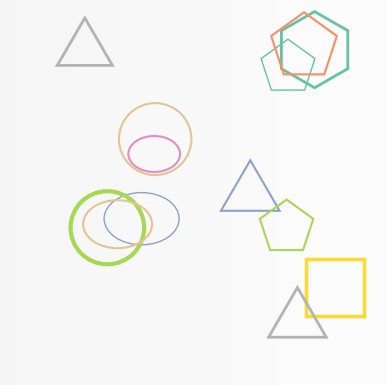[{"shape": "hexagon", "thickness": 2, "radius": 0.49, "center": [0.812, 0.871]}, {"shape": "pentagon", "thickness": 1, "radius": 0.37, "center": [0.743, 0.825]}, {"shape": "pentagon", "thickness": 1.5, "radius": 0.45, "center": [0.785, 0.879]}, {"shape": "triangle", "thickness": 1.5, "radius": 0.44, "center": [0.646, 0.496]}, {"shape": "oval", "thickness": 1, "radius": 0.48, "center": [0.365, 0.432]}, {"shape": "oval", "thickness": 1.5, "radius": 0.33, "center": [0.398, 0.6]}, {"shape": "circle", "thickness": 3, "radius": 0.47, "center": [0.277, 0.408]}, {"shape": "pentagon", "thickness": 1.5, "radius": 0.36, "center": [0.74, 0.409]}, {"shape": "square", "thickness": 2.5, "radius": 0.37, "center": [0.865, 0.254]}, {"shape": "oval", "thickness": 1.5, "radius": 0.45, "center": [0.303, 0.418]}, {"shape": "circle", "thickness": 1.5, "radius": 0.47, "center": [0.4, 0.639]}, {"shape": "triangle", "thickness": 2, "radius": 0.43, "center": [0.768, 0.167]}, {"shape": "triangle", "thickness": 2, "radius": 0.41, "center": [0.219, 0.871]}]